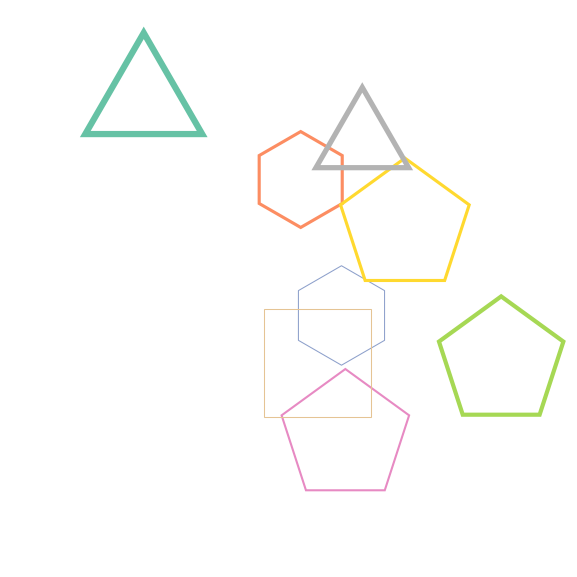[{"shape": "triangle", "thickness": 3, "radius": 0.58, "center": [0.249, 0.825]}, {"shape": "hexagon", "thickness": 1.5, "radius": 0.42, "center": [0.521, 0.688]}, {"shape": "hexagon", "thickness": 0.5, "radius": 0.43, "center": [0.591, 0.453]}, {"shape": "pentagon", "thickness": 1, "radius": 0.58, "center": [0.598, 0.244]}, {"shape": "pentagon", "thickness": 2, "radius": 0.57, "center": [0.868, 0.373]}, {"shape": "pentagon", "thickness": 1.5, "radius": 0.59, "center": [0.701, 0.608]}, {"shape": "square", "thickness": 0.5, "radius": 0.46, "center": [0.55, 0.371]}, {"shape": "triangle", "thickness": 2.5, "radius": 0.46, "center": [0.627, 0.755]}]